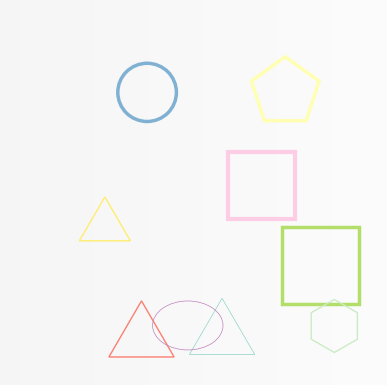[{"shape": "triangle", "thickness": 0.5, "radius": 0.49, "center": [0.573, 0.128]}, {"shape": "pentagon", "thickness": 2.5, "radius": 0.46, "center": [0.736, 0.761]}, {"shape": "triangle", "thickness": 1, "radius": 0.49, "center": [0.365, 0.121]}, {"shape": "circle", "thickness": 2.5, "radius": 0.38, "center": [0.38, 0.76]}, {"shape": "square", "thickness": 2.5, "radius": 0.5, "center": [0.827, 0.31]}, {"shape": "square", "thickness": 3, "radius": 0.44, "center": [0.674, 0.518]}, {"shape": "oval", "thickness": 0.5, "radius": 0.45, "center": [0.485, 0.155]}, {"shape": "hexagon", "thickness": 1, "radius": 0.34, "center": [0.863, 0.153]}, {"shape": "triangle", "thickness": 1, "radius": 0.38, "center": [0.271, 0.413]}]